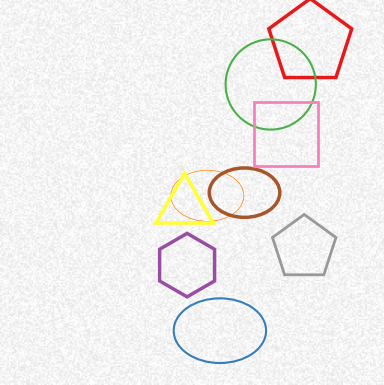[{"shape": "pentagon", "thickness": 2.5, "radius": 0.57, "center": [0.806, 0.89]}, {"shape": "oval", "thickness": 1.5, "radius": 0.6, "center": [0.571, 0.141]}, {"shape": "circle", "thickness": 1.5, "radius": 0.59, "center": [0.703, 0.781]}, {"shape": "hexagon", "thickness": 2.5, "radius": 0.41, "center": [0.486, 0.311]}, {"shape": "oval", "thickness": 0.5, "radius": 0.47, "center": [0.539, 0.492]}, {"shape": "triangle", "thickness": 2.5, "radius": 0.43, "center": [0.48, 0.464]}, {"shape": "oval", "thickness": 2.5, "radius": 0.46, "center": [0.635, 0.5]}, {"shape": "square", "thickness": 2, "radius": 0.42, "center": [0.742, 0.652]}, {"shape": "pentagon", "thickness": 2, "radius": 0.43, "center": [0.79, 0.356]}]